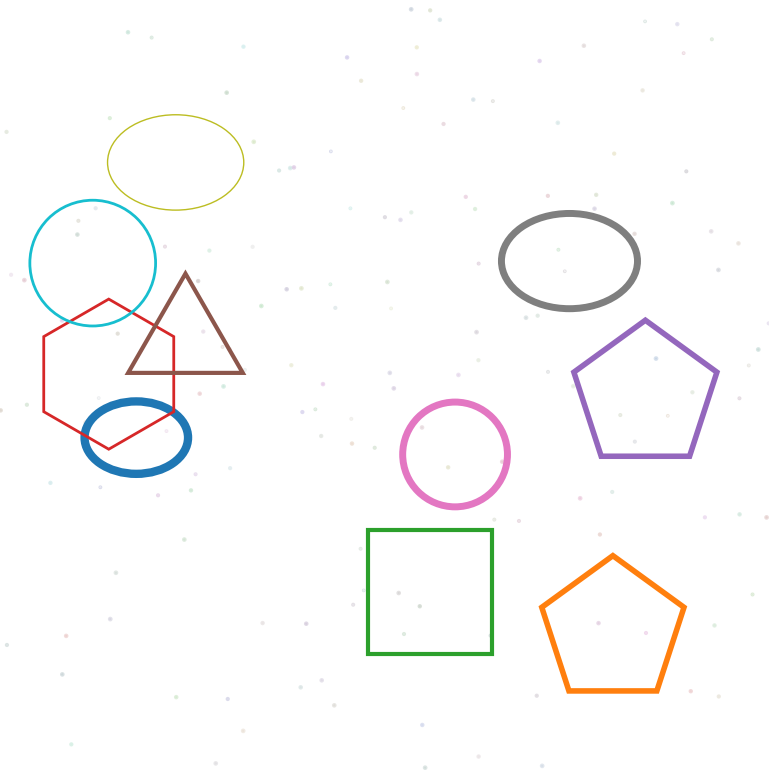[{"shape": "oval", "thickness": 3, "radius": 0.34, "center": [0.177, 0.432]}, {"shape": "pentagon", "thickness": 2, "radius": 0.49, "center": [0.796, 0.181]}, {"shape": "square", "thickness": 1.5, "radius": 0.4, "center": [0.559, 0.232]}, {"shape": "hexagon", "thickness": 1, "radius": 0.49, "center": [0.141, 0.514]}, {"shape": "pentagon", "thickness": 2, "radius": 0.49, "center": [0.838, 0.486]}, {"shape": "triangle", "thickness": 1.5, "radius": 0.43, "center": [0.241, 0.559]}, {"shape": "circle", "thickness": 2.5, "radius": 0.34, "center": [0.591, 0.41]}, {"shape": "oval", "thickness": 2.5, "radius": 0.44, "center": [0.74, 0.661]}, {"shape": "oval", "thickness": 0.5, "radius": 0.44, "center": [0.228, 0.789]}, {"shape": "circle", "thickness": 1, "radius": 0.41, "center": [0.12, 0.658]}]